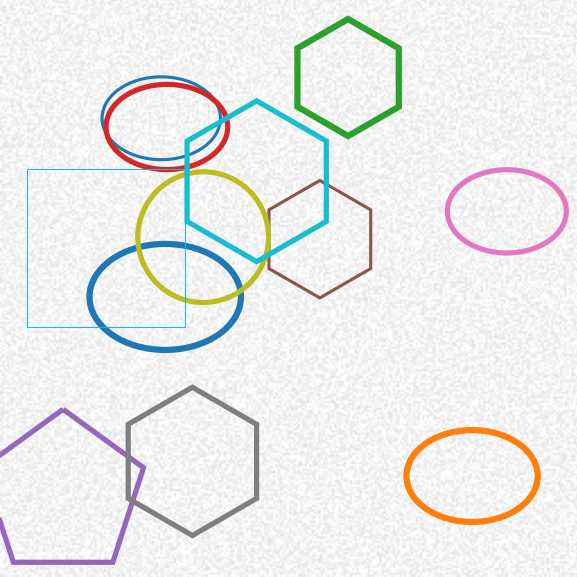[{"shape": "oval", "thickness": 3, "radius": 0.66, "center": [0.286, 0.485]}, {"shape": "oval", "thickness": 1.5, "radius": 0.51, "center": [0.279, 0.794]}, {"shape": "oval", "thickness": 3, "radius": 0.57, "center": [0.817, 0.175]}, {"shape": "hexagon", "thickness": 3, "radius": 0.51, "center": [0.603, 0.865]}, {"shape": "oval", "thickness": 2.5, "radius": 0.53, "center": [0.289, 0.779]}, {"shape": "pentagon", "thickness": 2.5, "radius": 0.73, "center": [0.109, 0.144]}, {"shape": "hexagon", "thickness": 1.5, "radius": 0.51, "center": [0.554, 0.585]}, {"shape": "oval", "thickness": 2.5, "radius": 0.51, "center": [0.878, 0.633]}, {"shape": "hexagon", "thickness": 2.5, "radius": 0.64, "center": [0.333, 0.2]}, {"shape": "circle", "thickness": 2.5, "radius": 0.57, "center": [0.352, 0.588]}, {"shape": "square", "thickness": 0.5, "radius": 0.69, "center": [0.183, 0.57]}, {"shape": "hexagon", "thickness": 2.5, "radius": 0.7, "center": [0.444, 0.685]}]